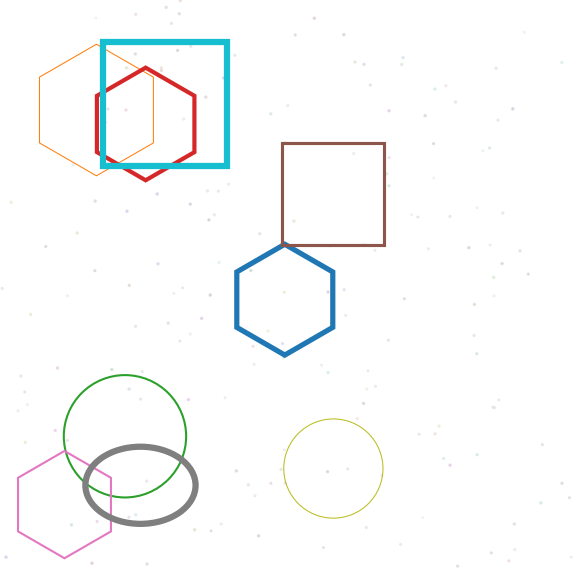[{"shape": "hexagon", "thickness": 2.5, "radius": 0.48, "center": [0.493, 0.48]}, {"shape": "hexagon", "thickness": 0.5, "radius": 0.57, "center": [0.167, 0.809]}, {"shape": "circle", "thickness": 1, "radius": 0.53, "center": [0.216, 0.244]}, {"shape": "hexagon", "thickness": 2, "radius": 0.49, "center": [0.252, 0.784]}, {"shape": "square", "thickness": 1.5, "radius": 0.44, "center": [0.577, 0.663]}, {"shape": "hexagon", "thickness": 1, "radius": 0.46, "center": [0.112, 0.125]}, {"shape": "oval", "thickness": 3, "radius": 0.48, "center": [0.243, 0.159]}, {"shape": "circle", "thickness": 0.5, "radius": 0.43, "center": [0.577, 0.188]}, {"shape": "square", "thickness": 3, "radius": 0.54, "center": [0.285, 0.819]}]